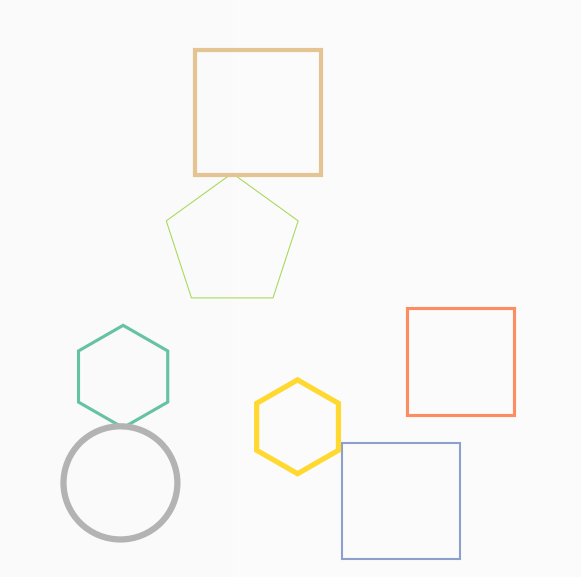[{"shape": "hexagon", "thickness": 1.5, "radius": 0.44, "center": [0.212, 0.347]}, {"shape": "square", "thickness": 1.5, "radius": 0.46, "center": [0.792, 0.373]}, {"shape": "square", "thickness": 1, "radius": 0.5, "center": [0.69, 0.131]}, {"shape": "pentagon", "thickness": 0.5, "radius": 0.6, "center": [0.4, 0.58]}, {"shape": "hexagon", "thickness": 2.5, "radius": 0.41, "center": [0.512, 0.26]}, {"shape": "square", "thickness": 2, "radius": 0.54, "center": [0.443, 0.805]}, {"shape": "circle", "thickness": 3, "radius": 0.49, "center": [0.207, 0.163]}]